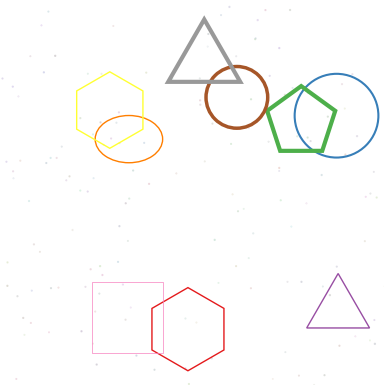[{"shape": "hexagon", "thickness": 1, "radius": 0.54, "center": [0.488, 0.145]}, {"shape": "circle", "thickness": 1.5, "radius": 0.54, "center": [0.874, 0.7]}, {"shape": "pentagon", "thickness": 3, "radius": 0.46, "center": [0.782, 0.683]}, {"shape": "triangle", "thickness": 1, "radius": 0.47, "center": [0.878, 0.195]}, {"shape": "oval", "thickness": 1, "radius": 0.44, "center": [0.335, 0.639]}, {"shape": "hexagon", "thickness": 1, "radius": 0.5, "center": [0.285, 0.714]}, {"shape": "circle", "thickness": 2.5, "radius": 0.4, "center": [0.615, 0.747]}, {"shape": "square", "thickness": 0.5, "radius": 0.46, "center": [0.331, 0.175]}, {"shape": "triangle", "thickness": 3, "radius": 0.54, "center": [0.53, 0.841]}]